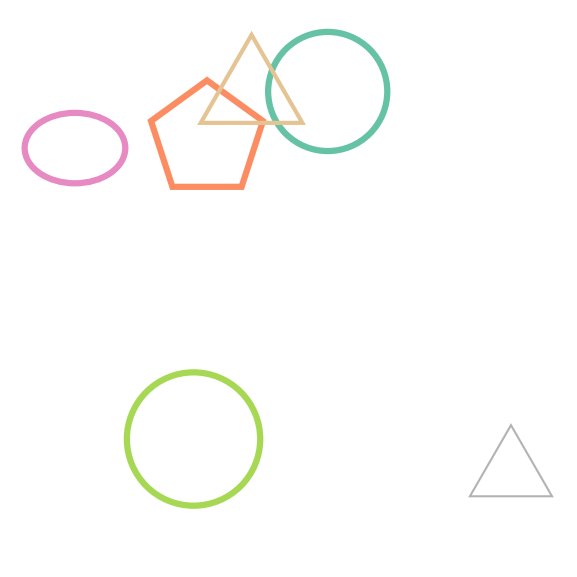[{"shape": "circle", "thickness": 3, "radius": 0.52, "center": [0.567, 0.841]}, {"shape": "pentagon", "thickness": 3, "radius": 0.51, "center": [0.358, 0.758]}, {"shape": "oval", "thickness": 3, "radius": 0.44, "center": [0.13, 0.743]}, {"shape": "circle", "thickness": 3, "radius": 0.58, "center": [0.335, 0.239]}, {"shape": "triangle", "thickness": 2, "radius": 0.51, "center": [0.436, 0.837]}, {"shape": "triangle", "thickness": 1, "radius": 0.41, "center": [0.885, 0.181]}]